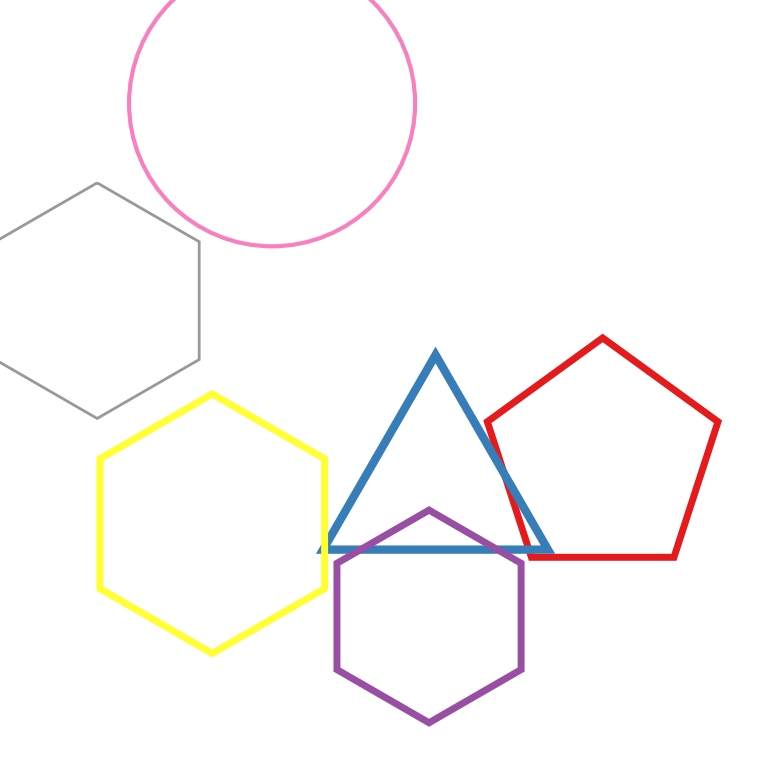[{"shape": "pentagon", "thickness": 2.5, "radius": 0.79, "center": [0.783, 0.404]}, {"shape": "triangle", "thickness": 3, "radius": 0.84, "center": [0.566, 0.37]}, {"shape": "hexagon", "thickness": 2.5, "radius": 0.69, "center": [0.557, 0.199]}, {"shape": "hexagon", "thickness": 2.5, "radius": 0.84, "center": [0.276, 0.32]}, {"shape": "circle", "thickness": 1.5, "radius": 0.93, "center": [0.353, 0.866]}, {"shape": "hexagon", "thickness": 1, "radius": 0.77, "center": [0.126, 0.61]}]